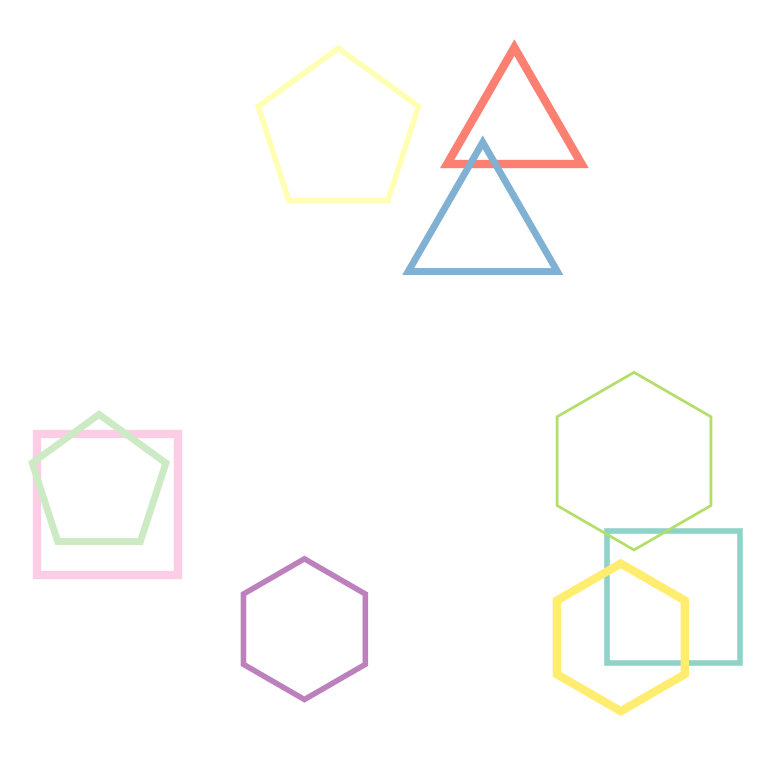[{"shape": "square", "thickness": 2, "radius": 0.43, "center": [0.875, 0.225]}, {"shape": "pentagon", "thickness": 2, "radius": 0.55, "center": [0.439, 0.828]}, {"shape": "triangle", "thickness": 3, "radius": 0.5, "center": [0.668, 0.837]}, {"shape": "triangle", "thickness": 2.5, "radius": 0.56, "center": [0.627, 0.703]}, {"shape": "hexagon", "thickness": 1, "radius": 0.58, "center": [0.823, 0.401]}, {"shape": "square", "thickness": 3, "radius": 0.46, "center": [0.14, 0.345]}, {"shape": "hexagon", "thickness": 2, "radius": 0.46, "center": [0.395, 0.183]}, {"shape": "pentagon", "thickness": 2.5, "radius": 0.46, "center": [0.129, 0.37]}, {"shape": "hexagon", "thickness": 3, "radius": 0.48, "center": [0.806, 0.172]}]